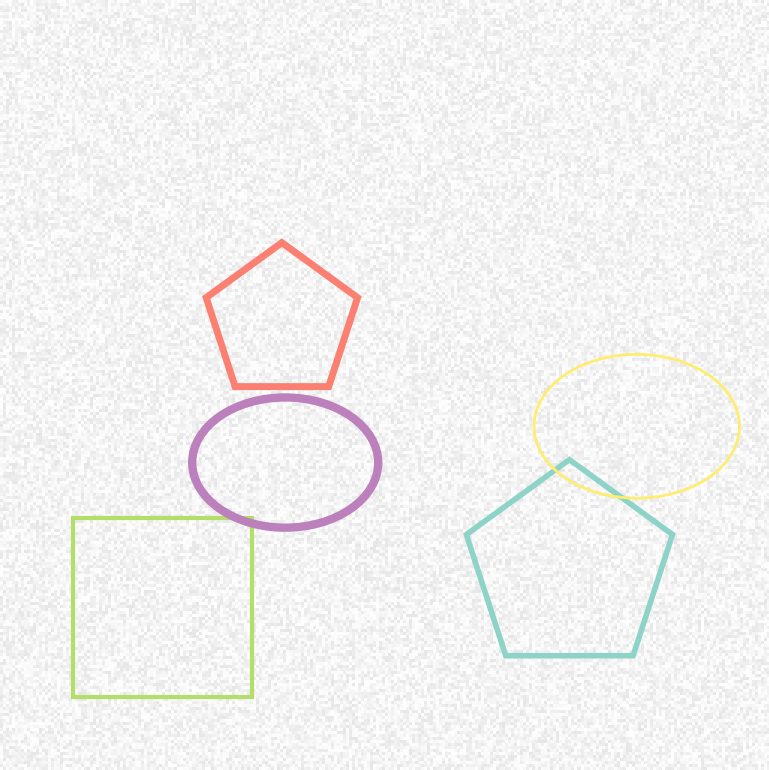[{"shape": "pentagon", "thickness": 2, "radius": 0.7, "center": [0.74, 0.262]}, {"shape": "pentagon", "thickness": 2.5, "radius": 0.52, "center": [0.366, 0.582]}, {"shape": "square", "thickness": 1.5, "radius": 0.58, "center": [0.211, 0.211]}, {"shape": "oval", "thickness": 3, "radius": 0.6, "center": [0.37, 0.399]}, {"shape": "oval", "thickness": 1, "radius": 0.67, "center": [0.827, 0.446]}]